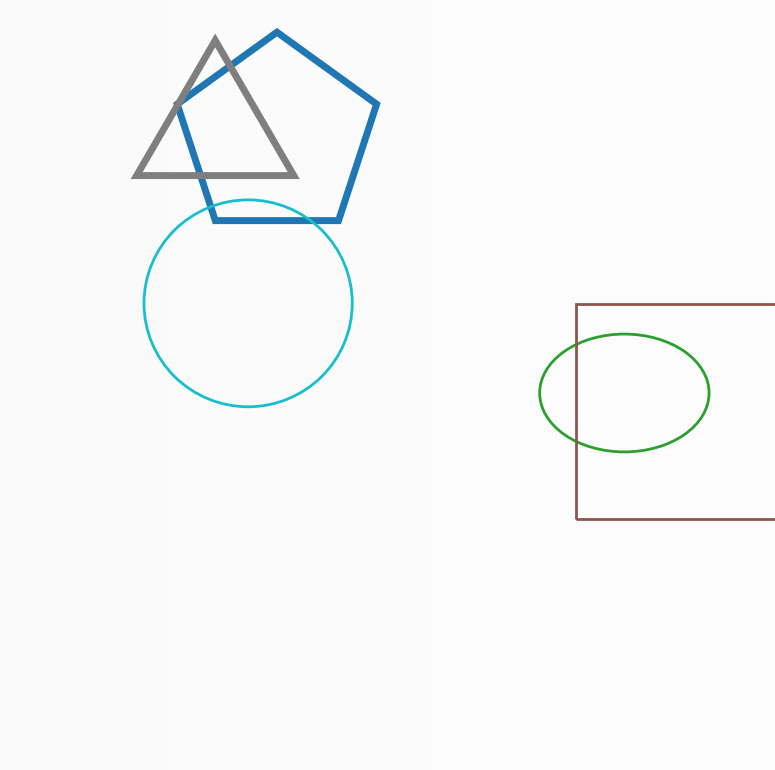[{"shape": "pentagon", "thickness": 2.5, "radius": 0.68, "center": [0.357, 0.823]}, {"shape": "oval", "thickness": 1, "radius": 0.55, "center": [0.806, 0.49]}, {"shape": "square", "thickness": 1, "radius": 0.7, "center": [0.884, 0.466]}, {"shape": "triangle", "thickness": 2.5, "radius": 0.59, "center": [0.278, 0.83]}, {"shape": "circle", "thickness": 1, "radius": 0.67, "center": [0.32, 0.606]}]